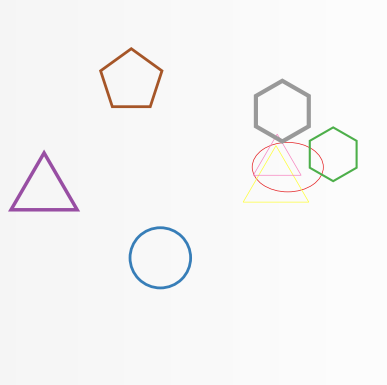[{"shape": "oval", "thickness": 0.5, "radius": 0.46, "center": [0.743, 0.566]}, {"shape": "circle", "thickness": 2, "radius": 0.39, "center": [0.414, 0.33]}, {"shape": "hexagon", "thickness": 1.5, "radius": 0.35, "center": [0.86, 0.599]}, {"shape": "triangle", "thickness": 2.5, "radius": 0.49, "center": [0.114, 0.504]}, {"shape": "triangle", "thickness": 0.5, "radius": 0.49, "center": [0.712, 0.524]}, {"shape": "pentagon", "thickness": 2, "radius": 0.42, "center": [0.339, 0.79]}, {"shape": "triangle", "thickness": 0.5, "radius": 0.36, "center": [0.715, 0.58]}, {"shape": "hexagon", "thickness": 3, "radius": 0.39, "center": [0.729, 0.711]}]